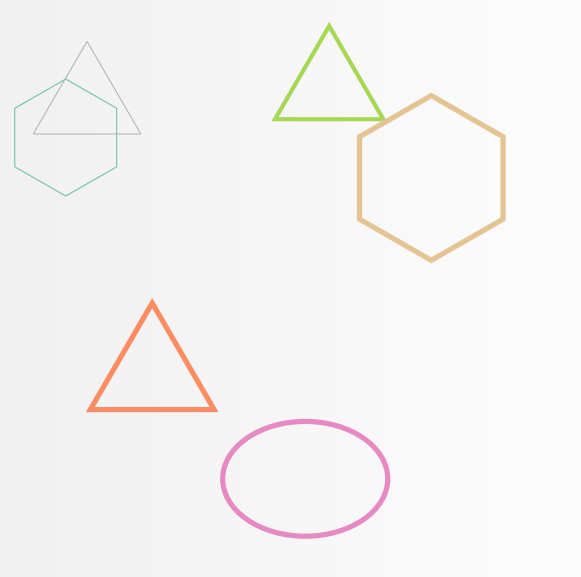[{"shape": "hexagon", "thickness": 0.5, "radius": 0.51, "center": [0.113, 0.761]}, {"shape": "triangle", "thickness": 2.5, "radius": 0.61, "center": [0.262, 0.351]}, {"shape": "oval", "thickness": 2.5, "radius": 0.71, "center": [0.525, 0.17]}, {"shape": "triangle", "thickness": 2, "radius": 0.54, "center": [0.566, 0.847]}, {"shape": "hexagon", "thickness": 2.5, "radius": 0.71, "center": [0.742, 0.691]}, {"shape": "triangle", "thickness": 0.5, "radius": 0.53, "center": [0.15, 0.821]}]